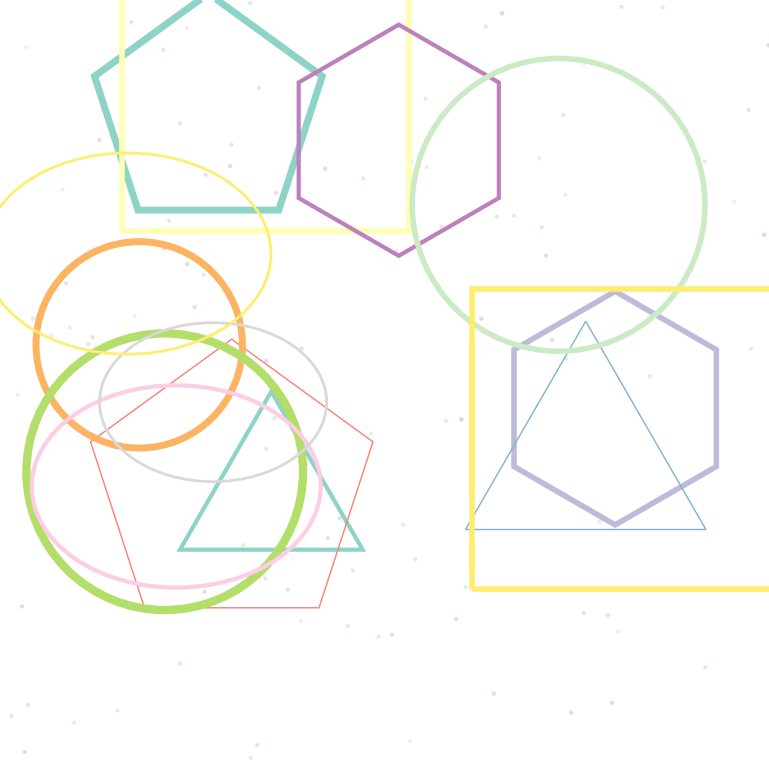[{"shape": "triangle", "thickness": 1.5, "radius": 0.68, "center": [0.352, 0.355]}, {"shape": "pentagon", "thickness": 2.5, "radius": 0.78, "center": [0.271, 0.853]}, {"shape": "square", "thickness": 2, "radius": 0.93, "center": [0.345, 0.886]}, {"shape": "hexagon", "thickness": 2, "radius": 0.76, "center": [0.799, 0.47]}, {"shape": "pentagon", "thickness": 0.5, "radius": 0.96, "center": [0.301, 0.367]}, {"shape": "triangle", "thickness": 0.5, "radius": 0.9, "center": [0.761, 0.402]}, {"shape": "circle", "thickness": 2.5, "radius": 0.67, "center": [0.181, 0.552]}, {"shape": "circle", "thickness": 3, "radius": 0.9, "center": [0.214, 0.387]}, {"shape": "oval", "thickness": 1.5, "radius": 0.94, "center": [0.229, 0.368]}, {"shape": "oval", "thickness": 1, "radius": 0.74, "center": [0.277, 0.478]}, {"shape": "hexagon", "thickness": 1.5, "radius": 0.75, "center": [0.518, 0.818]}, {"shape": "circle", "thickness": 2, "radius": 0.95, "center": [0.725, 0.734]}, {"shape": "oval", "thickness": 1, "radius": 0.93, "center": [0.165, 0.671]}, {"shape": "square", "thickness": 2, "radius": 0.97, "center": [0.807, 0.43]}]